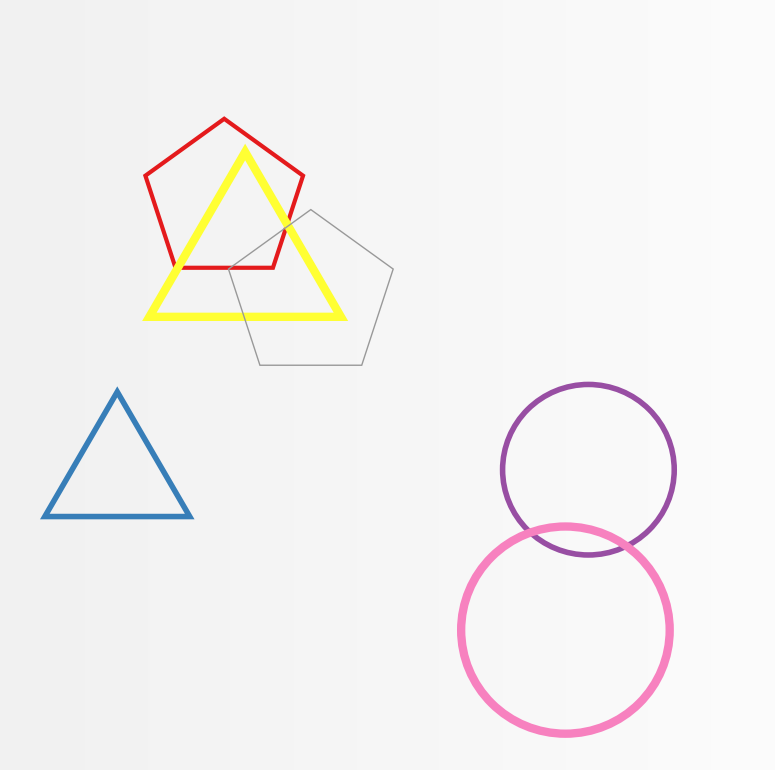[{"shape": "pentagon", "thickness": 1.5, "radius": 0.53, "center": [0.289, 0.739]}, {"shape": "triangle", "thickness": 2, "radius": 0.54, "center": [0.151, 0.383]}, {"shape": "circle", "thickness": 2, "radius": 0.55, "center": [0.759, 0.39]}, {"shape": "triangle", "thickness": 3, "radius": 0.71, "center": [0.316, 0.66]}, {"shape": "circle", "thickness": 3, "radius": 0.67, "center": [0.73, 0.182]}, {"shape": "pentagon", "thickness": 0.5, "radius": 0.56, "center": [0.401, 0.616]}]